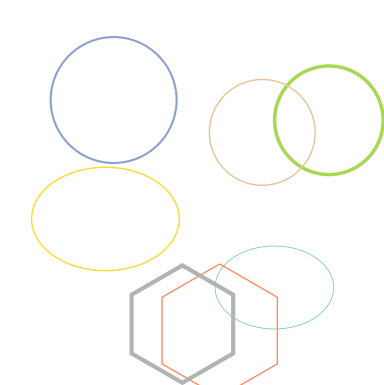[{"shape": "oval", "thickness": 0.5, "radius": 0.77, "center": [0.713, 0.253]}, {"shape": "hexagon", "thickness": 1, "radius": 0.86, "center": [0.571, 0.141]}, {"shape": "circle", "thickness": 1.5, "radius": 0.82, "center": [0.295, 0.74]}, {"shape": "circle", "thickness": 2.5, "radius": 0.71, "center": [0.854, 0.688]}, {"shape": "oval", "thickness": 1, "radius": 0.96, "center": [0.274, 0.431]}, {"shape": "circle", "thickness": 1, "radius": 0.69, "center": [0.681, 0.656]}, {"shape": "hexagon", "thickness": 3, "radius": 0.76, "center": [0.474, 0.158]}]